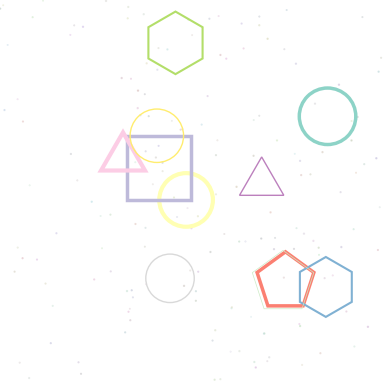[{"shape": "circle", "thickness": 2.5, "radius": 0.37, "center": [0.851, 0.698]}, {"shape": "circle", "thickness": 3, "radius": 0.35, "center": [0.483, 0.481]}, {"shape": "square", "thickness": 2.5, "radius": 0.42, "center": [0.413, 0.563]}, {"shape": "pentagon", "thickness": 2.5, "radius": 0.39, "center": [0.742, 0.268]}, {"shape": "hexagon", "thickness": 1.5, "radius": 0.39, "center": [0.846, 0.255]}, {"shape": "hexagon", "thickness": 1.5, "radius": 0.41, "center": [0.456, 0.889]}, {"shape": "triangle", "thickness": 3, "radius": 0.33, "center": [0.32, 0.59]}, {"shape": "circle", "thickness": 1, "radius": 0.31, "center": [0.442, 0.277]}, {"shape": "triangle", "thickness": 1, "radius": 0.33, "center": [0.68, 0.526]}, {"shape": "pentagon", "thickness": 0.5, "radius": 0.42, "center": [0.735, 0.266]}, {"shape": "circle", "thickness": 1, "radius": 0.35, "center": [0.407, 0.647]}]